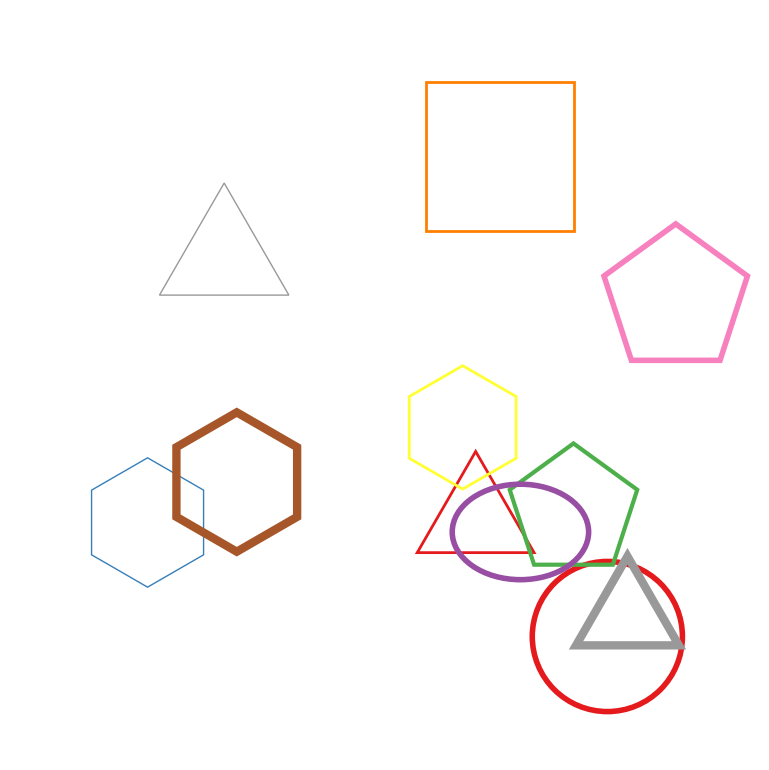[{"shape": "triangle", "thickness": 1, "radius": 0.44, "center": [0.618, 0.326]}, {"shape": "circle", "thickness": 2, "radius": 0.49, "center": [0.789, 0.173]}, {"shape": "hexagon", "thickness": 0.5, "radius": 0.42, "center": [0.192, 0.321]}, {"shape": "pentagon", "thickness": 1.5, "radius": 0.44, "center": [0.745, 0.337]}, {"shape": "oval", "thickness": 2, "radius": 0.44, "center": [0.676, 0.309]}, {"shape": "square", "thickness": 1, "radius": 0.48, "center": [0.65, 0.797]}, {"shape": "hexagon", "thickness": 1, "radius": 0.4, "center": [0.601, 0.445]}, {"shape": "hexagon", "thickness": 3, "radius": 0.45, "center": [0.307, 0.374]}, {"shape": "pentagon", "thickness": 2, "radius": 0.49, "center": [0.878, 0.611]}, {"shape": "triangle", "thickness": 3, "radius": 0.39, "center": [0.815, 0.2]}, {"shape": "triangle", "thickness": 0.5, "radius": 0.49, "center": [0.291, 0.665]}]